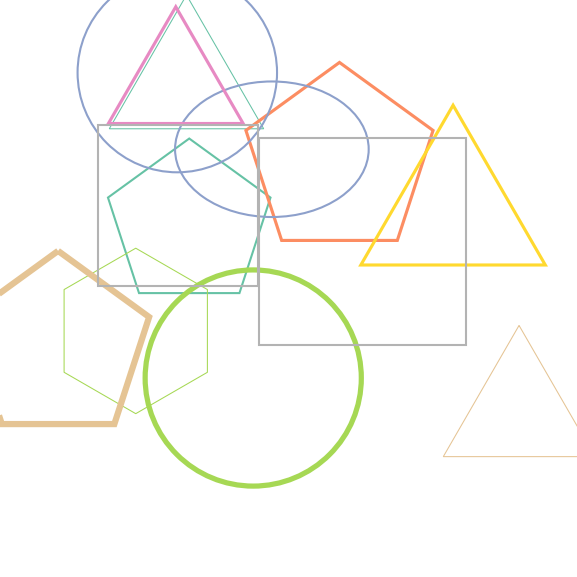[{"shape": "pentagon", "thickness": 1, "radius": 0.74, "center": [0.328, 0.611]}, {"shape": "triangle", "thickness": 0.5, "radius": 0.77, "center": [0.323, 0.853]}, {"shape": "pentagon", "thickness": 1.5, "radius": 0.85, "center": [0.588, 0.721]}, {"shape": "circle", "thickness": 1, "radius": 0.86, "center": [0.307, 0.873]}, {"shape": "oval", "thickness": 1, "radius": 0.84, "center": [0.471, 0.741]}, {"shape": "triangle", "thickness": 1.5, "radius": 0.67, "center": [0.304, 0.853]}, {"shape": "circle", "thickness": 2.5, "radius": 0.94, "center": [0.438, 0.345]}, {"shape": "hexagon", "thickness": 0.5, "radius": 0.72, "center": [0.235, 0.426]}, {"shape": "triangle", "thickness": 1.5, "radius": 0.92, "center": [0.785, 0.632]}, {"shape": "pentagon", "thickness": 3, "radius": 0.83, "center": [0.101, 0.399]}, {"shape": "triangle", "thickness": 0.5, "radius": 0.76, "center": [0.899, 0.284]}, {"shape": "square", "thickness": 1, "radius": 0.9, "center": [0.628, 0.58]}, {"shape": "square", "thickness": 1, "radius": 0.69, "center": [0.308, 0.643]}]